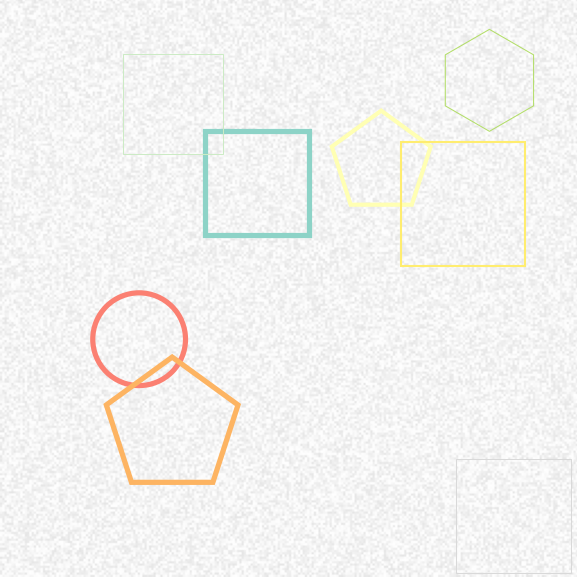[{"shape": "square", "thickness": 2.5, "radius": 0.45, "center": [0.445, 0.682]}, {"shape": "pentagon", "thickness": 2, "radius": 0.45, "center": [0.66, 0.717]}, {"shape": "circle", "thickness": 2.5, "radius": 0.4, "center": [0.241, 0.412]}, {"shape": "pentagon", "thickness": 2.5, "radius": 0.6, "center": [0.298, 0.261]}, {"shape": "hexagon", "thickness": 0.5, "radius": 0.44, "center": [0.848, 0.86]}, {"shape": "square", "thickness": 0.5, "radius": 0.5, "center": [0.89, 0.106]}, {"shape": "square", "thickness": 0.5, "radius": 0.43, "center": [0.3, 0.819]}, {"shape": "square", "thickness": 1, "radius": 0.54, "center": [0.802, 0.646]}]